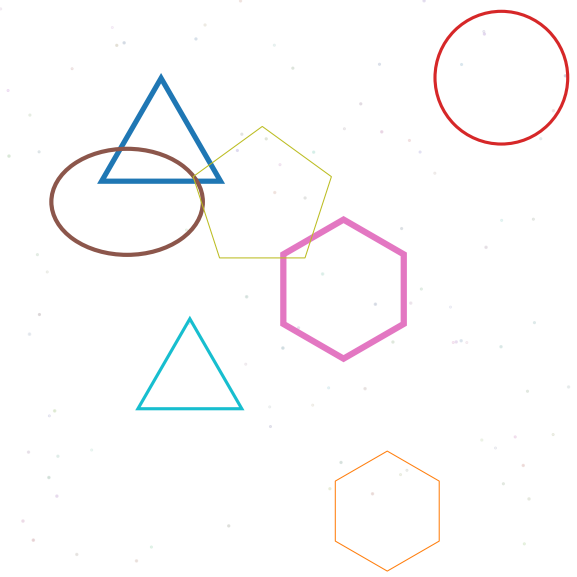[{"shape": "triangle", "thickness": 2.5, "radius": 0.59, "center": [0.279, 0.745]}, {"shape": "hexagon", "thickness": 0.5, "radius": 0.52, "center": [0.671, 0.114]}, {"shape": "circle", "thickness": 1.5, "radius": 0.57, "center": [0.868, 0.865]}, {"shape": "oval", "thickness": 2, "radius": 0.66, "center": [0.22, 0.65]}, {"shape": "hexagon", "thickness": 3, "radius": 0.6, "center": [0.595, 0.498]}, {"shape": "pentagon", "thickness": 0.5, "radius": 0.63, "center": [0.454, 0.654]}, {"shape": "triangle", "thickness": 1.5, "radius": 0.52, "center": [0.329, 0.343]}]